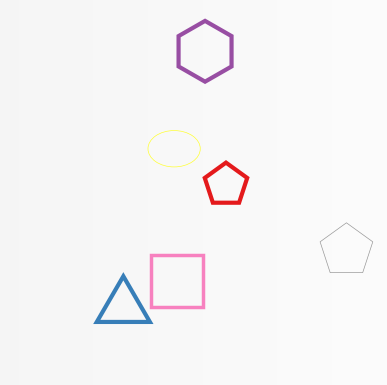[{"shape": "pentagon", "thickness": 3, "radius": 0.29, "center": [0.583, 0.52]}, {"shape": "triangle", "thickness": 3, "radius": 0.4, "center": [0.318, 0.203]}, {"shape": "hexagon", "thickness": 3, "radius": 0.39, "center": [0.529, 0.867]}, {"shape": "oval", "thickness": 0.5, "radius": 0.34, "center": [0.449, 0.614]}, {"shape": "square", "thickness": 2.5, "radius": 0.33, "center": [0.457, 0.27]}, {"shape": "pentagon", "thickness": 0.5, "radius": 0.36, "center": [0.894, 0.35]}]